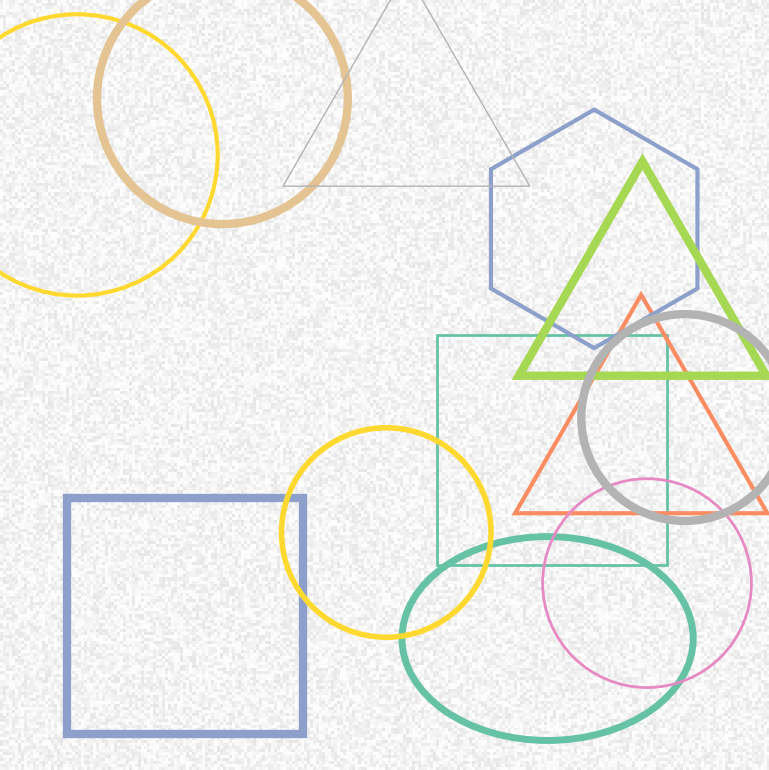[{"shape": "oval", "thickness": 2.5, "radius": 0.95, "center": [0.711, 0.171]}, {"shape": "square", "thickness": 1, "radius": 0.75, "center": [0.717, 0.415]}, {"shape": "triangle", "thickness": 1.5, "radius": 0.95, "center": [0.833, 0.428]}, {"shape": "hexagon", "thickness": 1.5, "radius": 0.77, "center": [0.772, 0.703]}, {"shape": "square", "thickness": 3, "radius": 0.77, "center": [0.24, 0.2]}, {"shape": "circle", "thickness": 1, "radius": 0.68, "center": [0.84, 0.243]}, {"shape": "triangle", "thickness": 3, "radius": 0.93, "center": [0.834, 0.605]}, {"shape": "circle", "thickness": 1.5, "radius": 0.91, "center": [0.1, 0.799]}, {"shape": "circle", "thickness": 2, "radius": 0.68, "center": [0.502, 0.308]}, {"shape": "circle", "thickness": 3, "radius": 0.81, "center": [0.289, 0.872]}, {"shape": "circle", "thickness": 3, "radius": 0.67, "center": [0.889, 0.458]}, {"shape": "triangle", "thickness": 0.5, "radius": 0.93, "center": [0.528, 0.851]}]